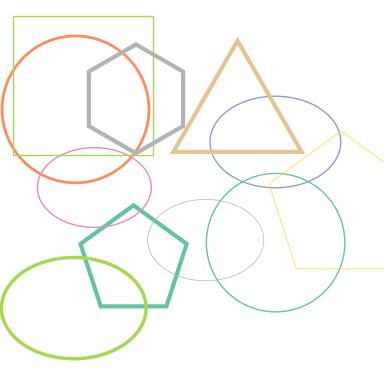[{"shape": "circle", "thickness": 1, "radius": 0.9, "center": [0.716, 0.37]}, {"shape": "pentagon", "thickness": 3, "radius": 0.73, "center": [0.347, 0.322]}, {"shape": "circle", "thickness": 2, "radius": 0.95, "center": [0.196, 0.716]}, {"shape": "oval", "thickness": 1, "radius": 0.85, "center": [0.715, 0.631]}, {"shape": "oval", "thickness": 1, "radius": 0.74, "center": [0.245, 0.513]}, {"shape": "oval", "thickness": 2.5, "radius": 0.94, "center": [0.192, 0.2]}, {"shape": "square", "thickness": 1, "radius": 0.91, "center": [0.216, 0.778]}, {"shape": "pentagon", "thickness": 0.5, "radius": 0.99, "center": [0.886, 0.462]}, {"shape": "triangle", "thickness": 3, "radius": 0.96, "center": [0.617, 0.702]}, {"shape": "hexagon", "thickness": 3, "radius": 0.71, "center": [0.353, 0.743]}, {"shape": "oval", "thickness": 0.5, "radius": 0.75, "center": [0.534, 0.376]}]